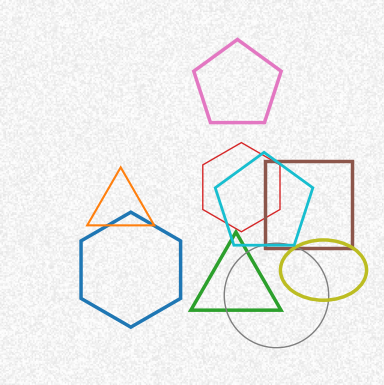[{"shape": "hexagon", "thickness": 2.5, "radius": 0.75, "center": [0.34, 0.3]}, {"shape": "triangle", "thickness": 1.5, "radius": 0.5, "center": [0.313, 0.465]}, {"shape": "triangle", "thickness": 2.5, "radius": 0.68, "center": [0.613, 0.262]}, {"shape": "hexagon", "thickness": 1, "radius": 0.58, "center": [0.627, 0.514]}, {"shape": "square", "thickness": 2.5, "radius": 0.57, "center": [0.801, 0.469]}, {"shape": "pentagon", "thickness": 2.5, "radius": 0.6, "center": [0.617, 0.778]}, {"shape": "circle", "thickness": 1, "radius": 0.68, "center": [0.718, 0.233]}, {"shape": "oval", "thickness": 2.5, "radius": 0.56, "center": [0.84, 0.298]}, {"shape": "pentagon", "thickness": 2, "radius": 0.67, "center": [0.686, 0.471]}]